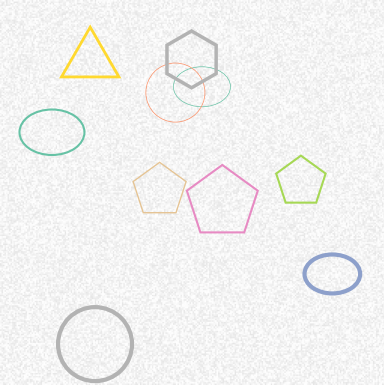[{"shape": "oval", "thickness": 1.5, "radius": 0.42, "center": [0.135, 0.657]}, {"shape": "oval", "thickness": 0.5, "radius": 0.37, "center": [0.524, 0.775]}, {"shape": "circle", "thickness": 0.5, "radius": 0.38, "center": [0.456, 0.76]}, {"shape": "oval", "thickness": 3, "radius": 0.36, "center": [0.863, 0.288]}, {"shape": "pentagon", "thickness": 1.5, "radius": 0.48, "center": [0.577, 0.475]}, {"shape": "pentagon", "thickness": 1.5, "radius": 0.34, "center": [0.782, 0.528]}, {"shape": "triangle", "thickness": 2, "radius": 0.43, "center": [0.234, 0.843]}, {"shape": "pentagon", "thickness": 1, "radius": 0.36, "center": [0.415, 0.506]}, {"shape": "hexagon", "thickness": 2.5, "radius": 0.37, "center": [0.498, 0.846]}, {"shape": "circle", "thickness": 3, "radius": 0.48, "center": [0.247, 0.106]}]